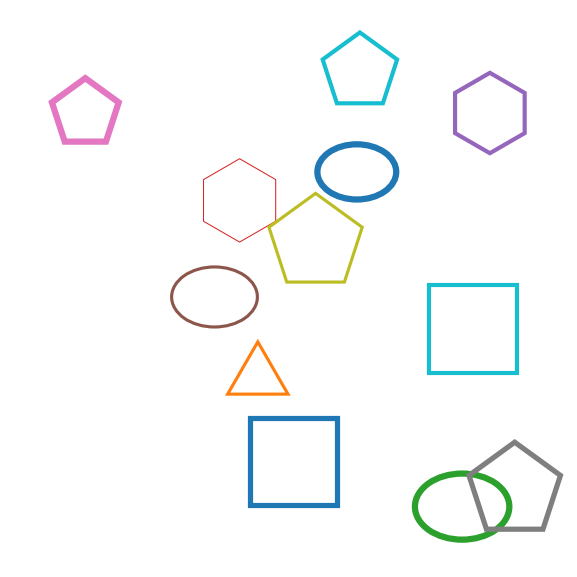[{"shape": "square", "thickness": 2.5, "radius": 0.38, "center": [0.509, 0.201]}, {"shape": "oval", "thickness": 3, "radius": 0.34, "center": [0.618, 0.701]}, {"shape": "triangle", "thickness": 1.5, "radius": 0.3, "center": [0.446, 0.347]}, {"shape": "oval", "thickness": 3, "radius": 0.41, "center": [0.8, 0.122]}, {"shape": "hexagon", "thickness": 0.5, "radius": 0.36, "center": [0.415, 0.652]}, {"shape": "hexagon", "thickness": 2, "radius": 0.35, "center": [0.848, 0.803]}, {"shape": "oval", "thickness": 1.5, "radius": 0.37, "center": [0.371, 0.485]}, {"shape": "pentagon", "thickness": 3, "radius": 0.3, "center": [0.148, 0.803]}, {"shape": "pentagon", "thickness": 2.5, "radius": 0.42, "center": [0.891, 0.15]}, {"shape": "pentagon", "thickness": 1.5, "radius": 0.42, "center": [0.546, 0.579]}, {"shape": "pentagon", "thickness": 2, "radius": 0.34, "center": [0.623, 0.875]}, {"shape": "square", "thickness": 2, "radius": 0.38, "center": [0.819, 0.429]}]